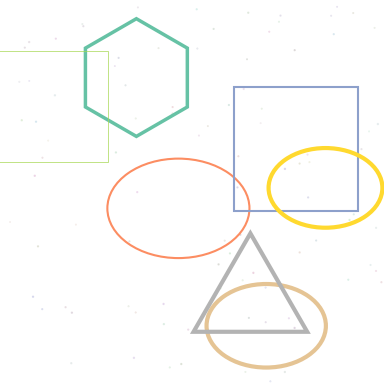[{"shape": "hexagon", "thickness": 2.5, "radius": 0.76, "center": [0.354, 0.799]}, {"shape": "oval", "thickness": 1.5, "radius": 0.92, "center": [0.463, 0.459]}, {"shape": "square", "thickness": 1.5, "radius": 0.8, "center": [0.769, 0.613]}, {"shape": "square", "thickness": 0.5, "radius": 0.72, "center": [0.138, 0.723]}, {"shape": "oval", "thickness": 3, "radius": 0.74, "center": [0.845, 0.512]}, {"shape": "oval", "thickness": 3, "radius": 0.77, "center": [0.691, 0.154]}, {"shape": "triangle", "thickness": 3, "radius": 0.85, "center": [0.65, 0.223]}]